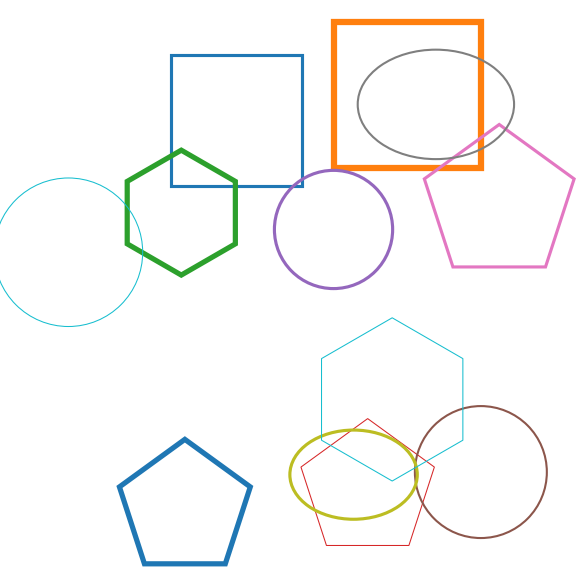[{"shape": "pentagon", "thickness": 2.5, "radius": 0.6, "center": [0.32, 0.119]}, {"shape": "square", "thickness": 1.5, "radius": 0.57, "center": [0.409, 0.79]}, {"shape": "square", "thickness": 3, "radius": 0.64, "center": [0.706, 0.835]}, {"shape": "hexagon", "thickness": 2.5, "radius": 0.54, "center": [0.314, 0.631]}, {"shape": "pentagon", "thickness": 0.5, "radius": 0.61, "center": [0.637, 0.153]}, {"shape": "circle", "thickness": 1.5, "radius": 0.51, "center": [0.578, 0.602]}, {"shape": "circle", "thickness": 1, "radius": 0.57, "center": [0.833, 0.182]}, {"shape": "pentagon", "thickness": 1.5, "radius": 0.68, "center": [0.864, 0.647]}, {"shape": "oval", "thickness": 1, "radius": 0.68, "center": [0.755, 0.818]}, {"shape": "oval", "thickness": 1.5, "radius": 0.55, "center": [0.612, 0.177]}, {"shape": "circle", "thickness": 0.5, "radius": 0.64, "center": [0.118, 0.562]}, {"shape": "hexagon", "thickness": 0.5, "radius": 0.71, "center": [0.679, 0.308]}]